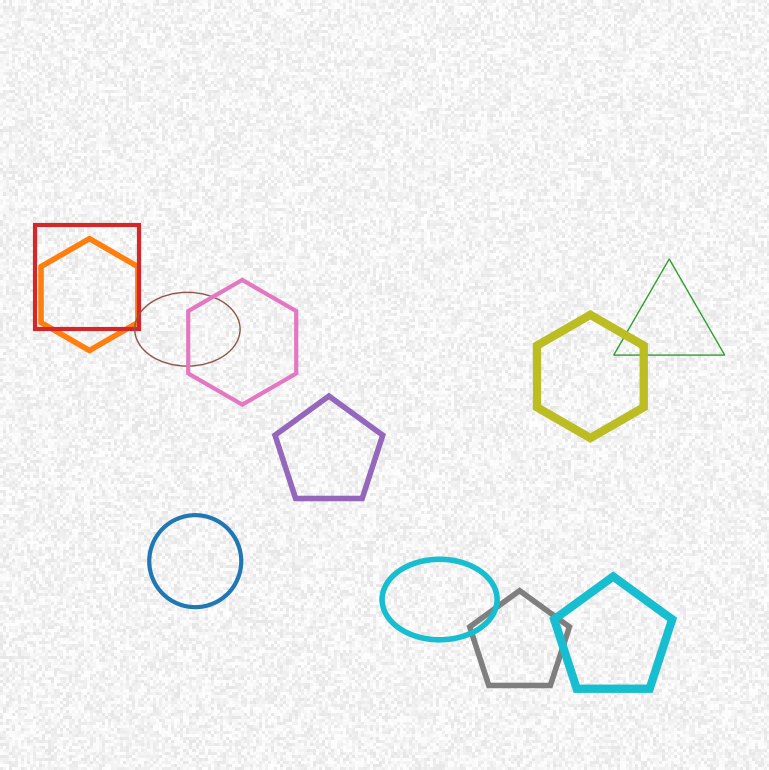[{"shape": "circle", "thickness": 1.5, "radius": 0.3, "center": [0.254, 0.271]}, {"shape": "hexagon", "thickness": 2, "radius": 0.36, "center": [0.116, 0.617]}, {"shape": "triangle", "thickness": 0.5, "radius": 0.42, "center": [0.869, 0.58]}, {"shape": "square", "thickness": 1.5, "radius": 0.34, "center": [0.113, 0.64]}, {"shape": "pentagon", "thickness": 2, "radius": 0.37, "center": [0.427, 0.412]}, {"shape": "oval", "thickness": 0.5, "radius": 0.34, "center": [0.243, 0.572]}, {"shape": "hexagon", "thickness": 1.5, "radius": 0.4, "center": [0.315, 0.555]}, {"shape": "pentagon", "thickness": 2, "radius": 0.34, "center": [0.675, 0.165]}, {"shape": "hexagon", "thickness": 3, "radius": 0.4, "center": [0.767, 0.511]}, {"shape": "oval", "thickness": 2, "radius": 0.37, "center": [0.571, 0.221]}, {"shape": "pentagon", "thickness": 3, "radius": 0.4, "center": [0.796, 0.171]}]